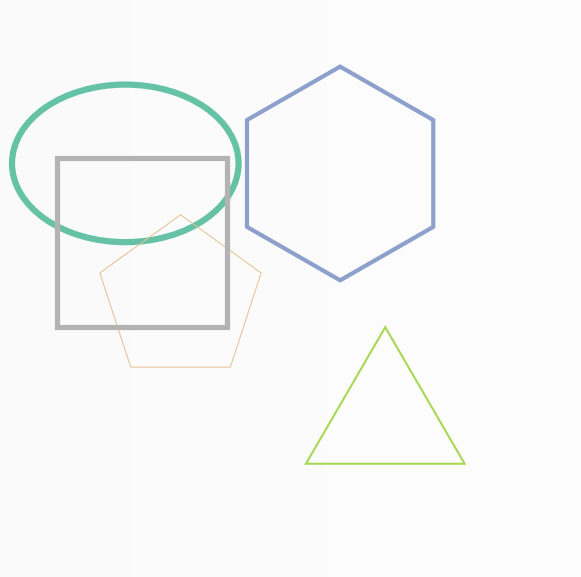[{"shape": "oval", "thickness": 3, "radius": 0.97, "center": [0.216, 0.716]}, {"shape": "hexagon", "thickness": 2, "radius": 0.93, "center": [0.585, 0.699]}, {"shape": "triangle", "thickness": 1, "radius": 0.79, "center": [0.663, 0.275]}, {"shape": "pentagon", "thickness": 0.5, "radius": 0.73, "center": [0.311, 0.481]}, {"shape": "square", "thickness": 2.5, "radius": 0.73, "center": [0.244, 0.579]}]